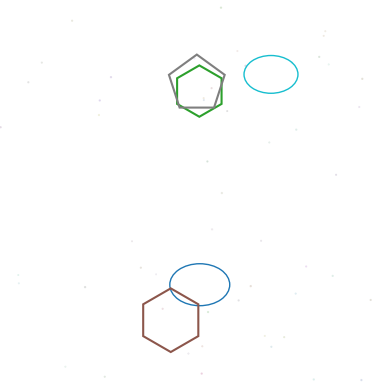[{"shape": "oval", "thickness": 1, "radius": 0.39, "center": [0.519, 0.26]}, {"shape": "hexagon", "thickness": 1.5, "radius": 0.33, "center": [0.518, 0.763]}, {"shape": "hexagon", "thickness": 1.5, "radius": 0.41, "center": [0.444, 0.168]}, {"shape": "pentagon", "thickness": 1.5, "radius": 0.38, "center": [0.511, 0.782]}, {"shape": "oval", "thickness": 1, "radius": 0.35, "center": [0.704, 0.807]}]